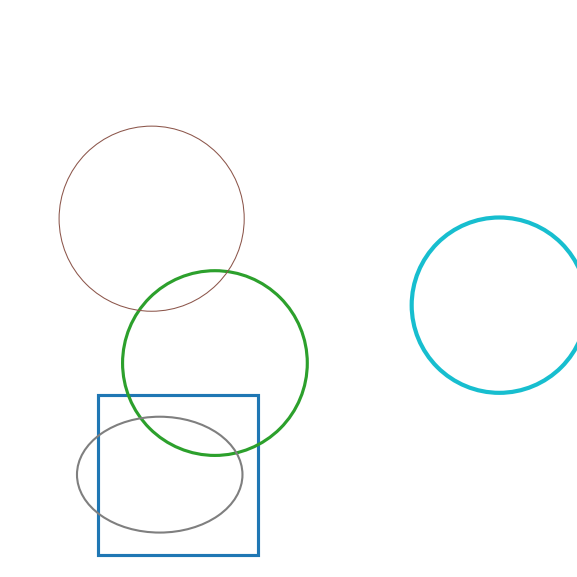[{"shape": "square", "thickness": 1.5, "radius": 0.69, "center": [0.308, 0.177]}, {"shape": "circle", "thickness": 1.5, "radius": 0.8, "center": [0.372, 0.37]}, {"shape": "circle", "thickness": 0.5, "radius": 0.8, "center": [0.263, 0.62]}, {"shape": "oval", "thickness": 1, "radius": 0.72, "center": [0.277, 0.177]}, {"shape": "circle", "thickness": 2, "radius": 0.76, "center": [0.865, 0.471]}]